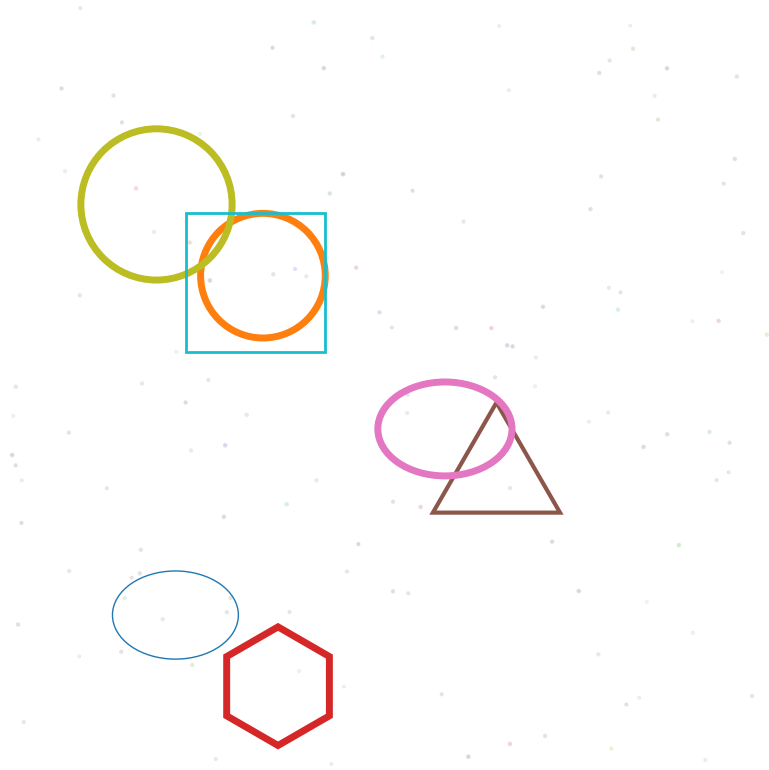[{"shape": "oval", "thickness": 0.5, "radius": 0.41, "center": [0.228, 0.201]}, {"shape": "circle", "thickness": 2.5, "radius": 0.4, "center": [0.341, 0.642]}, {"shape": "hexagon", "thickness": 2.5, "radius": 0.39, "center": [0.361, 0.109]}, {"shape": "triangle", "thickness": 1.5, "radius": 0.48, "center": [0.645, 0.382]}, {"shape": "oval", "thickness": 2.5, "radius": 0.44, "center": [0.578, 0.443]}, {"shape": "circle", "thickness": 2.5, "radius": 0.49, "center": [0.203, 0.735]}, {"shape": "square", "thickness": 1, "radius": 0.45, "center": [0.332, 0.633]}]